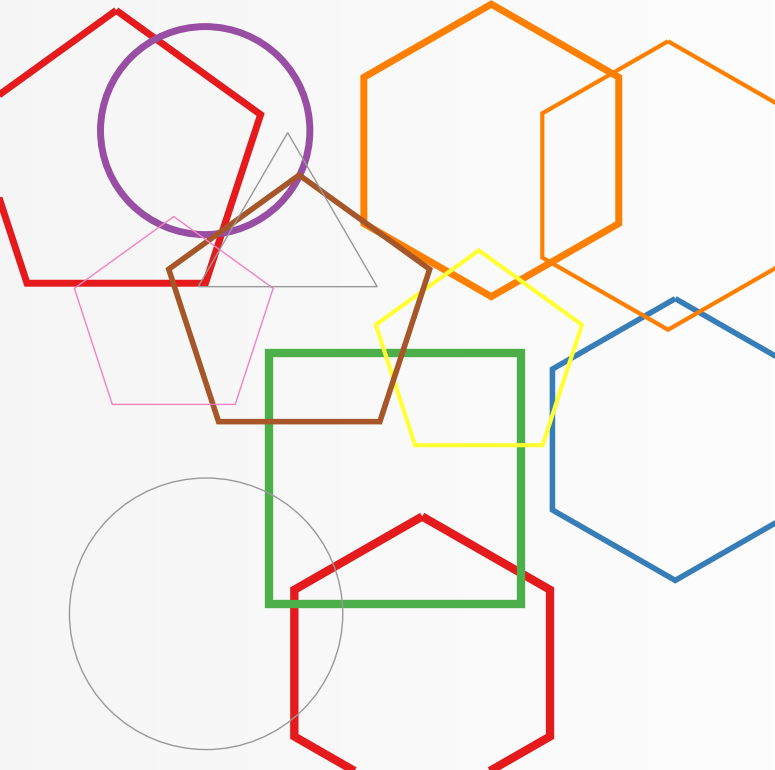[{"shape": "pentagon", "thickness": 2.5, "radius": 0.98, "center": [0.15, 0.791]}, {"shape": "hexagon", "thickness": 3, "radius": 0.95, "center": [0.545, 0.139]}, {"shape": "hexagon", "thickness": 2, "radius": 0.91, "center": [0.871, 0.429]}, {"shape": "square", "thickness": 3, "radius": 0.81, "center": [0.509, 0.379]}, {"shape": "circle", "thickness": 2.5, "radius": 0.68, "center": [0.265, 0.83]}, {"shape": "hexagon", "thickness": 1.5, "radius": 0.94, "center": [0.862, 0.759]}, {"shape": "hexagon", "thickness": 2.5, "radius": 0.95, "center": [0.634, 0.805]}, {"shape": "pentagon", "thickness": 1.5, "radius": 0.7, "center": [0.618, 0.535]}, {"shape": "pentagon", "thickness": 2, "radius": 0.89, "center": [0.386, 0.596]}, {"shape": "pentagon", "thickness": 0.5, "radius": 0.67, "center": [0.224, 0.584]}, {"shape": "triangle", "thickness": 0.5, "radius": 0.67, "center": [0.371, 0.694]}, {"shape": "circle", "thickness": 0.5, "radius": 0.88, "center": [0.266, 0.203]}]